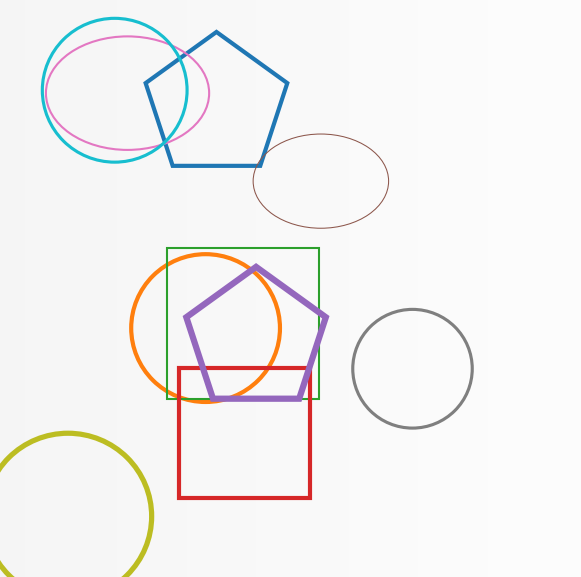[{"shape": "pentagon", "thickness": 2, "radius": 0.64, "center": [0.372, 0.816]}, {"shape": "circle", "thickness": 2, "radius": 0.64, "center": [0.354, 0.431]}, {"shape": "square", "thickness": 1, "radius": 0.65, "center": [0.417, 0.439]}, {"shape": "square", "thickness": 2, "radius": 0.56, "center": [0.421, 0.249]}, {"shape": "pentagon", "thickness": 3, "radius": 0.63, "center": [0.441, 0.411]}, {"shape": "oval", "thickness": 0.5, "radius": 0.58, "center": [0.552, 0.685]}, {"shape": "oval", "thickness": 1, "radius": 0.7, "center": [0.219, 0.838]}, {"shape": "circle", "thickness": 1.5, "radius": 0.51, "center": [0.71, 0.361]}, {"shape": "circle", "thickness": 2.5, "radius": 0.72, "center": [0.117, 0.105]}, {"shape": "circle", "thickness": 1.5, "radius": 0.62, "center": [0.197, 0.843]}]